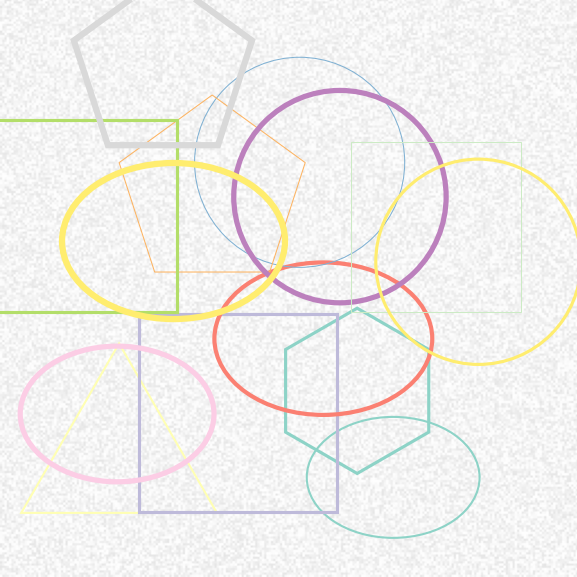[{"shape": "oval", "thickness": 1, "radius": 0.75, "center": [0.681, 0.172]}, {"shape": "hexagon", "thickness": 1.5, "radius": 0.72, "center": [0.618, 0.322]}, {"shape": "triangle", "thickness": 1, "radius": 0.98, "center": [0.206, 0.209]}, {"shape": "square", "thickness": 1.5, "radius": 0.86, "center": [0.412, 0.284]}, {"shape": "oval", "thickness": 2, "radius": 0.94, "center": [0.56, 0.413]}, {"shape": "circle", "thickness": 0.5, "radius": 0.91, "center": [0.519, 0.718]}, {"shape": "pentagon", "thickness": 0.5, "radius": 0.85, "center": [0.367, 0.665]}, {"shape": "square", "thickness": 1.5, "radius": 0.83, "center": [0.139, 0.625]}, {"shape": "oval", "thickness": 2.5, "radius": 0.84, "center": [0.203, 0.282]}, {"shape": "pentagon", "thickness": 3, "radius": 0.81, "center": [0.282, 0.879]}, {"shape": "circle", "thickness": 2.5, "radius": 0.92, "center": [0.589, 0.659]}, {"shape": "square", "thickness": 0.5, "radius": 0.74, "center": [0.754, 0.607]}, {"shape": "oval", "thickness": 3, "radius": 0.97, "center": [0.3, 0.582]}, {"shape": "circle", "thickness": 1.5, "radius": 0.89, "center": [0.828, 0.546]}]